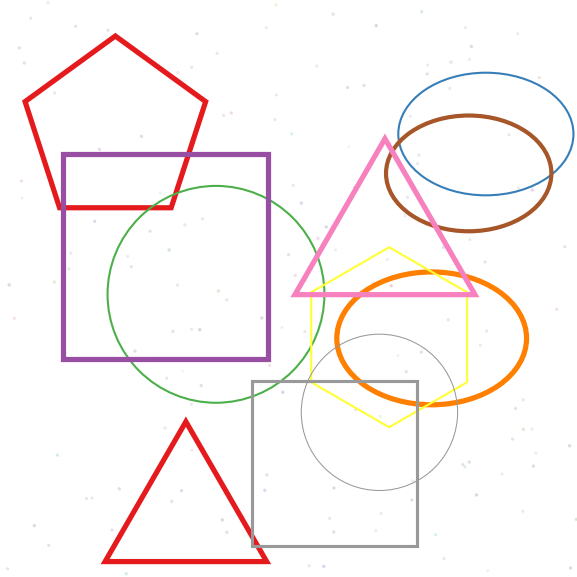[{"shape": "triangle", "thickness": 2.5, "radius": 0.81, "center": [0.322, 0.107]}, {"shape": "pentagon", "thickness": 2.5, "radius": 0.82, "center": [0.2, 0.772]}, {"shape": "oval", "thickness": 1, "radius": 0.76, "center": [0.841, 0.767]}, {"shape": "circle", "thickness": 1, "radius": 0.94, "center": [0.374, 0.489]}, {"shape": "square", "thickness": 2.5, "radius": 0.89, "center": [0.286, 0.555]}, {"shape": "oval", "thickness": 2.5, "radius": 0.82, "center": [0.747, 0.413]}, {"shape": "hexagon", "thickness": 1, "radius": 0.78, "center": [0.674, 0.415]}, {"shape": "oval", "thickness": 2, "radius": 0.72, "center": [0.812, 0.699]}, {"shape": "triangle", "thickness": 2.5, "radius": 0.9, "center": [0.667, 0.579]}, {"shape": "circle", "thickness": 0.5, "radius": 0.68, "center": [0.657, 0.285]}, {"shape": "square", "thickness": 1.5, "radius": 0.72, "center": [0.579, 0.197]}]